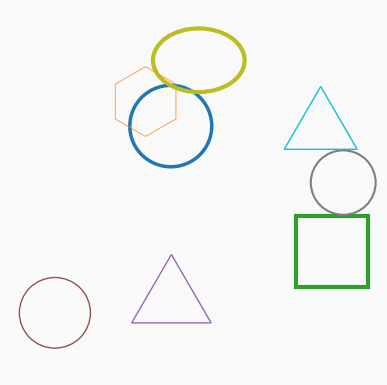[{"shape": "circle", "thickness": 2.5, "radius": 0.53, "center": [0.441, 0.673]}, {"shape": "hexagon", "thickness": 0.5, "radius": 0.45, "center": [0.376, 0.736]}, {"shape": "square", "thickness": 3, "radius": 0.47, "center": [0.856, 0.347]}, {"shape": "triangle", "thickness": 1, "radius": 0.59, "center": [0.442, 0.221]}, {"shape": "circle", "thickness": 1, "radius": 0.46, "center": [0.142, 0.188]}, {"shape": "circle", "thickness": 1.5, "radius": 0.42, "center": [0.886, 0.526]}, {"shape": "oval", "thickness": 3, "radius": 0.59, "center": [0.513, 0.844]}, {"shape": "triangle", "thickness": 1, "radius": 0.54, "center": [0.828, 0.667]}]